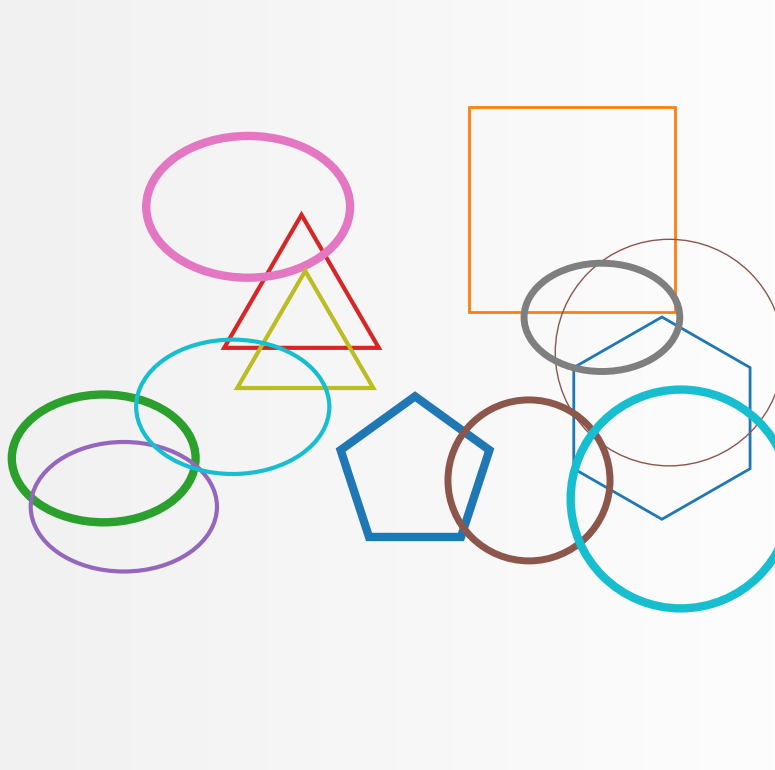[{"shape": "pentagon", "thickness": 3, "radius": 0.5, "center": [0.536, 0.384]}, {"shape": "hexagon", "thickness": 1, "radius": 0.66, "center": [0.854, 0.457]}, {"shape": "square", "thickness": 1, "radius": 0.66, "center": [0.738, 0.728]}, {"shape": "oval", "thickness": 3, "radius": 0.59, "center": [0.134, 0.405]}, {"shape": "triangle", "thickness": 1.5, "radius": 0.58, "center": [0.389, 0.606]}, {"shape": "oval", "thickness": 1.5, "radius": 0.6, "center": [0.16, 0.342]}, {"shape": "circle", "thickness": 2.5, "radius": 0.52, "center": [0.683, 0.376]}, {"shape": "circle", "thickness": 0.5, "radius": 0.74, "center": [0.864, 0.542]}, {"shape": "oval", "thickness": 3, "radius": 0.66, "center": [0.32, 0.731]}, {"shape": "oval", "thickness": 2.5, "radius": 0.5, "center": [0.777, 0.588]}, {"shape": "triangle", "thickness": 1.5, "radius": 0.51, "center": [0.394, 0.547]}, {"shape": "circle", "thickness": 3, "radius": 0.71, "center": [0.878, 0.352]}, {"shape": "oval", "thickness": 1.5, "radius": 0.62, "center": [0.3, 0.472]}]